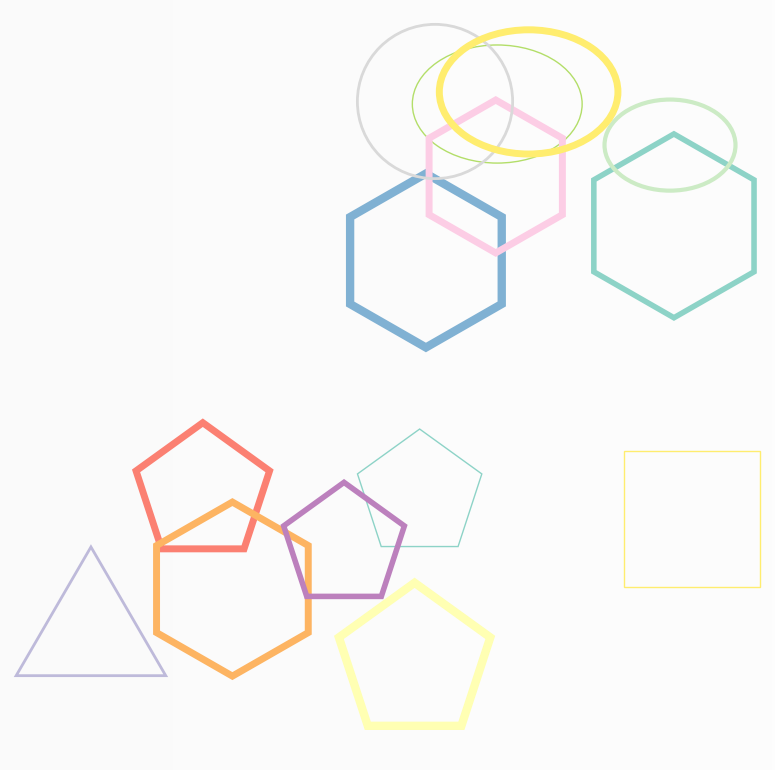[{"shape": "hexagon", "thickness": 2, "radius": 0.6, "center": [0.87, 0.707]}, {"shape": "pentagon", "thickness": 0.5, "radius": 0.42, "center": [0.541, 0.358]}, {"shape": "pentagon", "thickness": 3, "radius": 0.51, "center": [0.535, 0.14]}, {"shape": "triangle", "thickness": 1, "radius": 0.56, "center": [0.117, 0.178]}, {"shape": "pentagon", "thickness": 2.5, "radius": 0.45, "center": [0.262, 0.36]}, {"shape": "hexagon", "thickness": 3, "radius": 0.56, "center": [0.55, 0.662]}, {"shape": "hexagon", "thickness": 2.5, "radius": 0.57, "center": [0.3, 0.235]}, {"shape": "oval", "thickness": 0.5, "radius": 0.55, "center": [0.642, 0.865]}, {"shape": "hexagon", "thickness": 2.5, "radius": 0.5, "center": [0.64, 0.771]}, {"shape": "circle", "thickness": 1, "radius": 0.5, "center": [0.561, 0.868]}, {"shape": "pentagon", "thickness": 2, "radius": 0.41, "center": [0.444, 0.292]}, {"shape": "oval", "thickness": 1.5, "radius": 0.42, "center": [0.865, 0.812]}, {"shape": "square", "thickness": 0.5, "radius": 0.44, "center": [0.893, 0.326]}, {"shape": "oval", "thickness": 2.5, "radius": 0.58, "center": [0.682, 0.881]}]